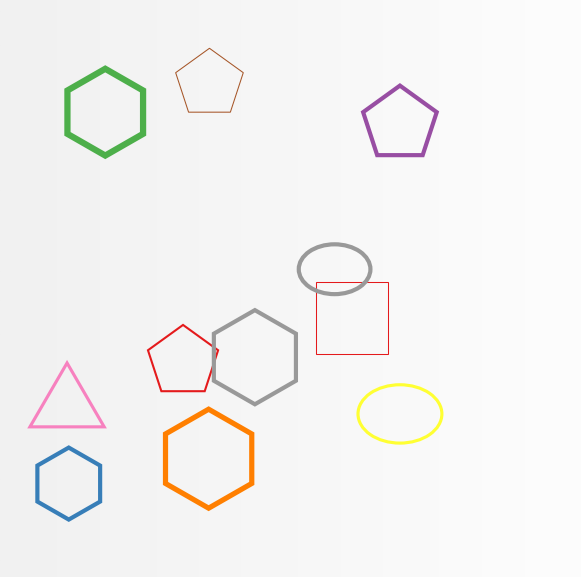[{"shape": "square", "thickness": 0.5, "radius": 0.31, "center": [0.605, 0.448]}, {"shape": "pentagon", "thickness": 1, "radius": 0.32, "center": [0.315, 0.373]}, {"shape": "hexagon", "thickness": 2, "radius": 0.31, "center": [0.118, 0.162]}, {"shape": "hexagon", "thickness": 3, "radius": 0.38, "center": [0.181, 0.805]}, {"shape": "pentagon", "thickness": 2, "radius": 0.33, "center": [0.688, 0.784]}, {"shape": "hexagon", "thickness": 2.5, "radius": 0.43, "center": [0.359, 0.205]}, {"shape": "oval", "thickness": 1.5, "radius": 0.36, "center": [0.688, 0.282]}, {"shape": "pentagon", "thickness": 0.5, "radius": 0.31, "center": [0.36, 0.854]}, {"shape": "triangle", "thickness": 1.5, "radius": 0.37, "center": [0.115, 0.297]}, {"shape": "hexagon", "thickness": 2, "radius": 0.41, "center": [0.439, 0.381]}, {"shape": "oval", "thickness": 2, "radius": 0.31, "center": [0.576, 0.533]}]